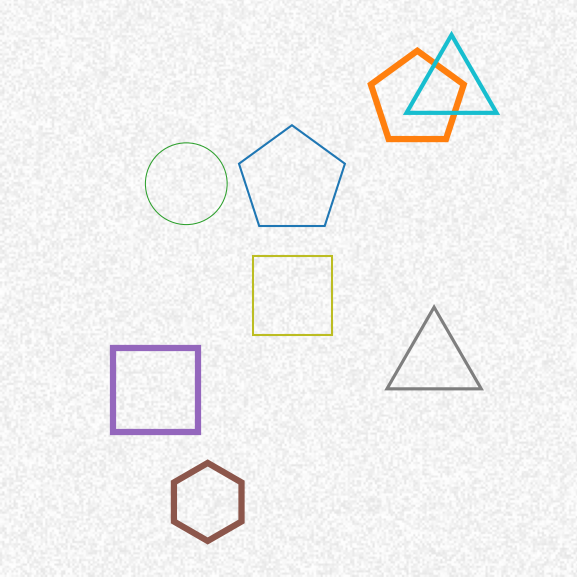[{"shape": "pentagon", "thickness": 1, "radius": 0.48, "center": [0.506, 0.686]}, {"shape": "pentagon", "thickness": 3, "radius": 0.42, "center": [0.723, 0.827]}, {"shape": "circle", "thickness": 0.5, "radius": 0.35, "center": [0.323, 0.681]}, {"shape": "square", "thickness": 3, "radius": 0.37, "center": [0.27, 0.324]}, {"shape": "hexagon", "thickness": 3, "radius": 0.34, "center": [0.36, 0.13]}, {"shape": "triangle", "thickness": 1.5, "radius": 0.47, "center": [0.752, 0.373]}, {"shape": "square", "thickness": 1, "radius": 0.34, "center": [0.507, 0.488]}, {"shape": "triangle", "thickness": 2, "radius": 0.45, "center": [0.782, 0.849]}]